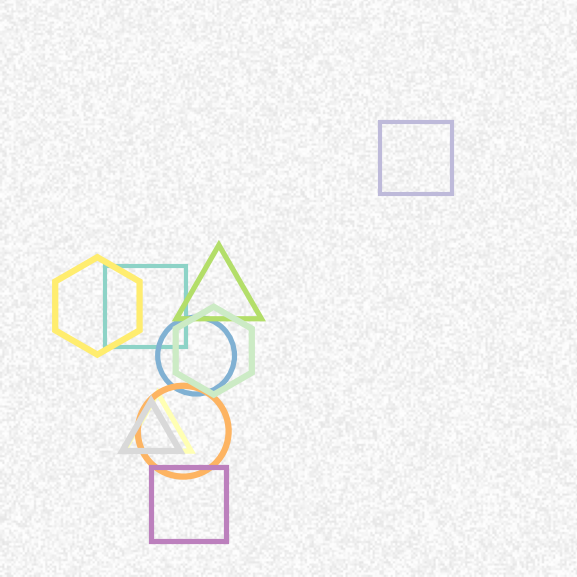[{"shape": "square", "thickness": 2, "radius": 0.35, "center": [0.252, 0.468]}, {"shape": "triangle", "thickness": 2.5, "radius": 0.34, "center": [0.273, 0.252]}, {"shape": "square", "thickness": 2, "radius": 0.31, "center": [0.721, 0.725]}, {"shape": "circle", "thickness": 2.5, "radius": 0.33, "center": [0.34, 0.383]}, {"shape": "circle", "thickness": 3, "radius": 0.39, "center": [0.317, 0.252]}, {"shape": "triangle", "thickness": 2.5, "radius": 0.43, "center": [0.379, 0.49]}, {"shape": "triangle", "thickness": 3, "radius": 0.29, "center": [0.262, 0.247]}, {"shape": "square", "thickness": 2.5, "radius": 0.32, "center": [0.326, 0.126]}, {"shape": "hexagon", "thickness": 3, "radius": 0.38, "center": [0.37, 0.392]}, {"shape": "hexagon", "thickness": 3, "radius": 0.42, "center": [0.169, 0.469]}]